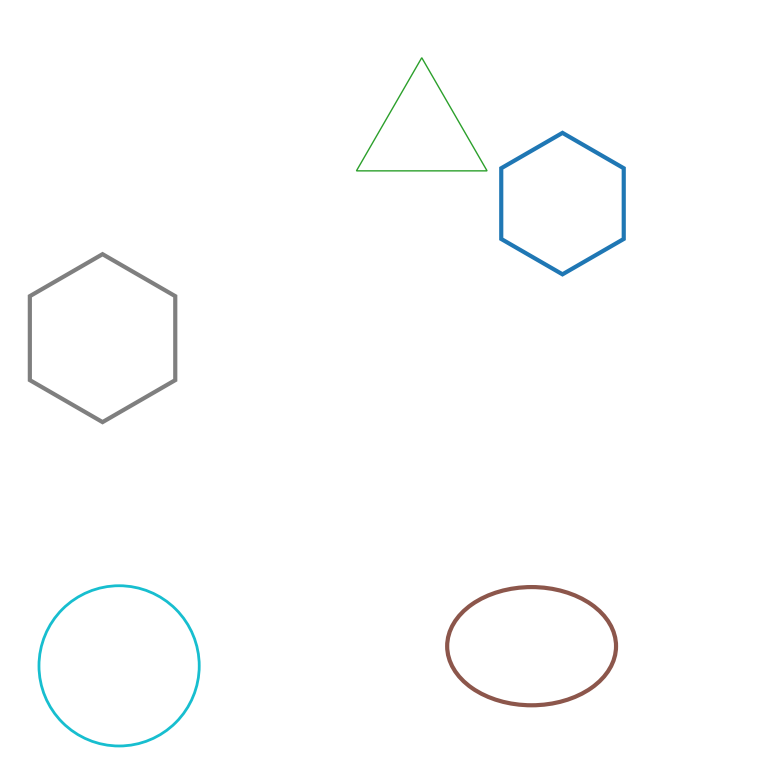[{"shape": "hexagon", "thickness": 1.5, "radius": 0.46, "center": [0.731, 0.736]}, {"shape": "triangle", "thickness": 0.5, "radius": 0.49, "center": [0.548, 0.827]}, {"shape": "oval", "thickness": 1.5, "radius": 0.55, "center": [0.69, 0.161]}, {"shape": "hexagon", "thickness": 1.5, "radius": 0.55, "center": [0.133, 0.561]}, {"shape": "circle", "thickness": 1, "radius": 0.52, "center": [0.155, 0.135]}]